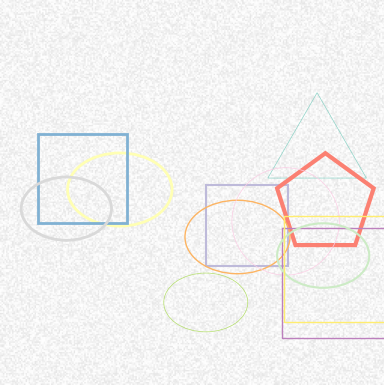[{"shape": "triangle", "thickness": 0.5, "radius": 0.74, "center": [0.824, 0.611]}, {"shape": "oval", "thickness": 2, "radius": 0.68, "center": [0.311, 0.508]}, {"shape": "square", "thickness": 1.5, "radius": 0.53, "center": [0.642, 0.415]}, {"shape": "pentagon", "thickness": 3, "radius": 0.66, "center": [0.845, 0.47]}, {"shape": "square", "thickness": 2, "radius": 0.58, "center": [0.215, 0.536]}, {"shape": "oval", "thickness": 1, "radius": 0.68, "center": [0.617, 0.384]}, {"shape": "oval", "thickness": 0.5, "radius": 0.55, "center": [0.534, 0.214]}, {"shape": "circle", "thickness": 0.5, "radius": 0.7, "center": [0.742, 0.425]}, {"shape": "oval", "thickness": 2, "radius": 0.59, "center": [0.172, 0.458]}, {"shape": "square", "thickness": 1, "radius": 0.71, "center": [0.875, 0.265]}, {"shape": "oval", "thickness": 1.5, "radius": 0.6, "center": [0.839, 0.336]}, {"shape": "square", "thickness": 1, "radius": 0.69, "center": [0.875, 0.302]}]